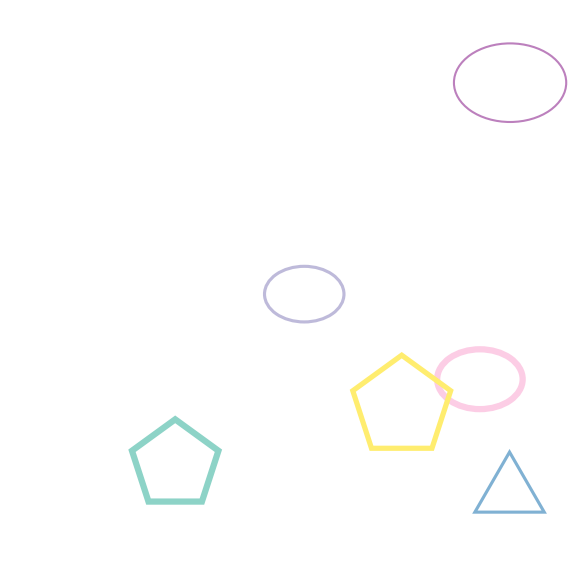[{"shape": "pentagon", "thickness": 3, "radius": 0.39, "center": [0.303, 0.194]}, {"shape": "oval", "thickness": 1.5, "radius": 0.34, "center": [0.527, 0.49]}, {"shape": "triangle", "thickness": 1.5, "radius": 0.35, "center": [0.882, 0.147]}, {"shape": "oval", "thickness": 3, "radius": 0.37, "center": [0.831, 0.342]}, {"shape": "oval", "thickness": 1, "radius": 0.49, "center": [0.883, 0.856]}, {"shape": "pentagon", "thickness": 2.5, "radius": 0.45, "center": [0.696, 0.295]}]